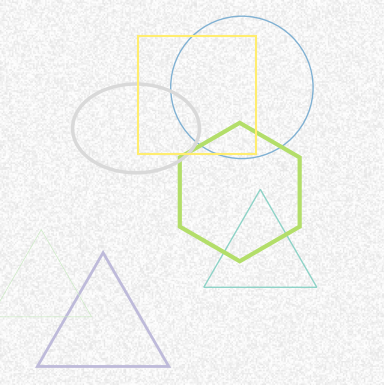[{"shape": "triangle", "thickness": 1, "radius": 0.85, "center": [0.676, 0.339]}, {"shape": "triangle", "thickness": 2, "radius": 0.99, "center": [0.268, 0.147]}, {"shape": "circle", "thickness": 1, "radius": 0.92, "center": [0.628, 0.773]}, {"shape": "hexagon", "thickness": 3, "radius": 0.9, "center": [0.623, 0.501]}, {"shape": "oval", "thickness": 2.5, "radius": 0.82, "center": [0.353, 0.666]}, {"shape": "triangle", "thickness": 0.5, "radius": 0.76, "center": [0.107, 0.253]}, {"shape": "square", "thickness": 1.5, "radius": 0.77, "center": [0.512, 0.753]}]